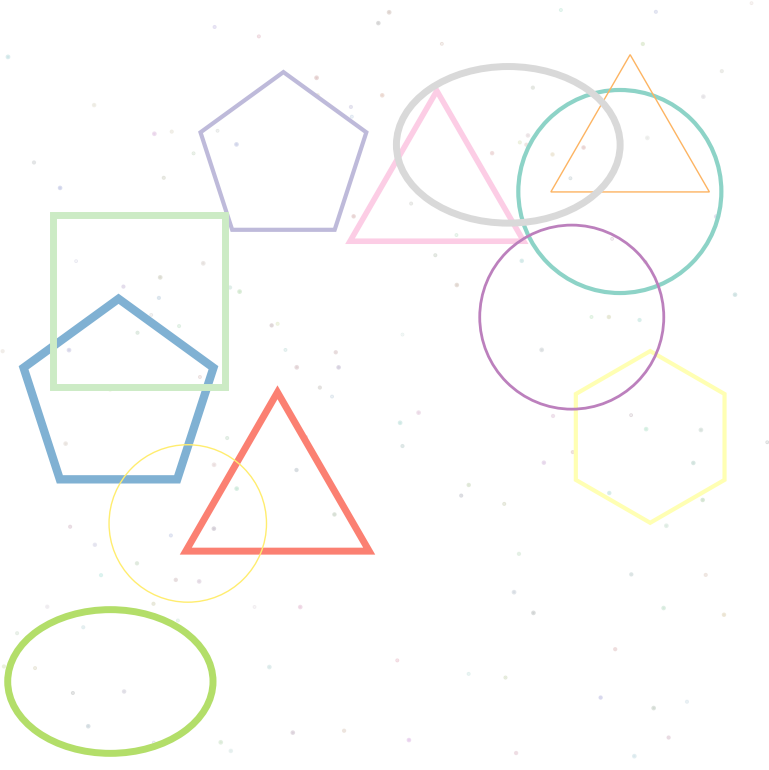[{"shape": "circle", "thickness": 1.5, "radius": 0.66, "center": [0.805, 0.751]}, {"shape": "hexagon", "thickness": 1.5, "radius": 0.56, "center": [0.844, 0.433]}, {"shape": "pentagon", "thickness": 1.5, "radius": 0.57, "center": [0.368, 0.793]}, {"shape": "triangle", "thickness": 2.5, "radius": 0.69, "center": [0.36, 0.353]}, {"shape": "pentagon", "thickness": 3, "radius": 0.65, "center": [0.154, 0.482]}, {"shape": "triangle", "thickness": 0.5, "radius": 0.59, "center": [0.818, 0.81]}, {"shape": "oval", "thickness": 2.5, "radius": 0.67, "center": [0.143, 0.115]}, {"shape": "triangle", "thickness": 2, "radius": 0.65, "center": [0.567, 0.752]}, {"shape": "oval", "thickness": 2.5, "radius": 0.73, "center": [0.66, 0.812]}, {"shape": "circle", "thickness": 1, "radius": 0.6, "center": [0.743, 0.588]}, {"shape": "square", "thickness": 2.5, "radius": 0.56, "center": [0.18, 0.608]}, {"shape": "circle", "thickness": 0.5, "radius": 0.51, "center": [0.244, 0.32]}]